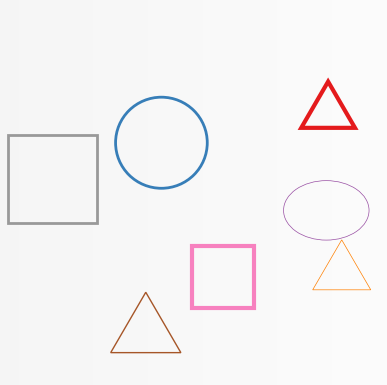[{"shape": "triangle", "thickness": 3, "radius": 0.4, "center": [0.847, 0.708]}, {"shape": "circle", "thickness": 2, "radius": 0.59, "center": [0.417, 0.629]}, {"shape": "oval", "thickness": 0.5, "radius": 0.55, "center": [0.842, 0.454]}, {"shape": "triangle", "thickness": 0.5, "radius": 0.43, "center": [0.882, 0.29]}, {"shape": "triangle", "thickness": 1, "radius": 0.52, "center": [0.376, 0.136]}, {"shape": "square", "thickness": 3, "radius": 0.4, "center": [0.576, 0.28]}, {"shape": "square", "thickness": 2, "radius": 0.58, "center": [0.136, 0.535]}]